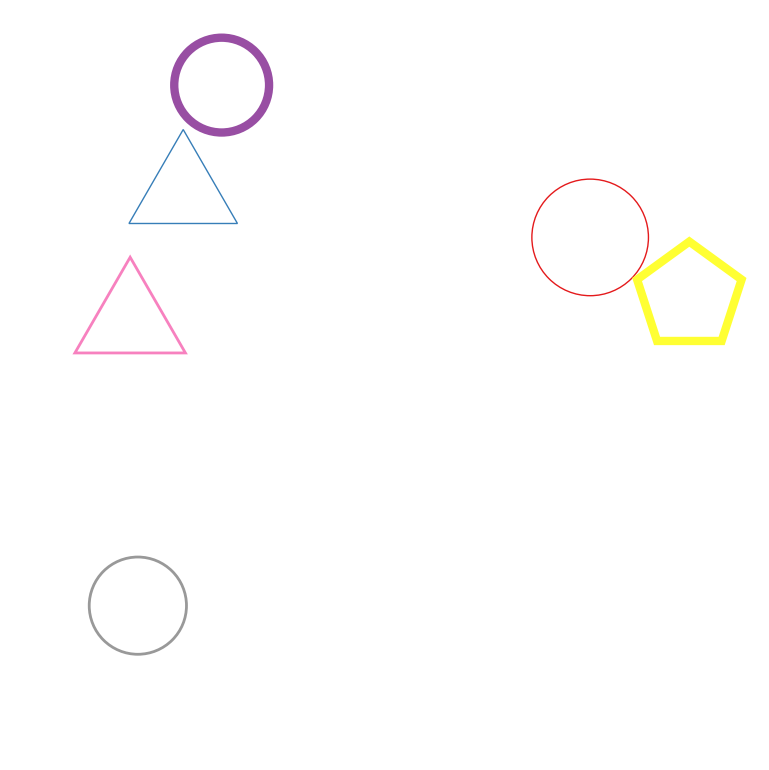[{"shape": "circle", "thickness": 0.5, "radius": 0.38, "center": [0.766, 0.692]}, {"shape": "triangle", "thickness": 0.5, "radius": 0.41, "center": [0.238, 0.75]}, {"shape": "circle", "thickness": 3, "radius": 0.31, "center": [0.288, 0.889]}, {"shape": "pentagon", "thickness": 3, "radius": 0.36, "center": [0.895, 0.615]}, {"shape": "triangle", "thickness": 1, "radius": 0.41, "center": [0.169, 0.583]}, {"shape": "circle", "thickness": 1, "radius": 0.32, "center": [0.179, 0.213]}]